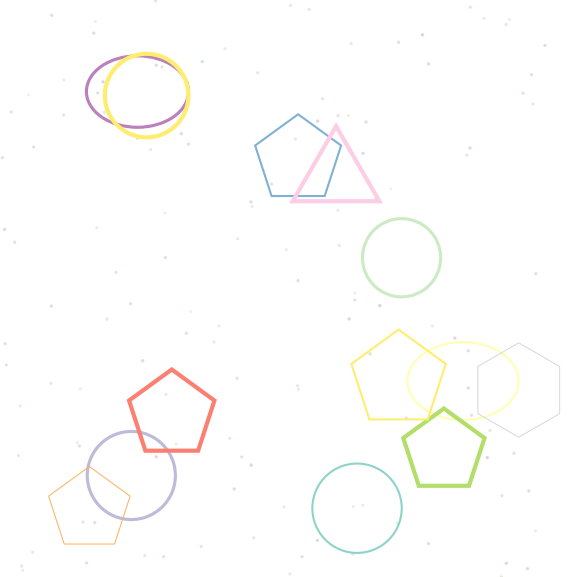[{"shape": "circle", "thickness": 1, "radius": 0.39, "center": [0.618, 0.119]}, {"shape": "oval", "thickness": 1, "radius": 0.48, "center": [0.802, 0.339]}, {"shape": "circle", "thickness": 1.5, "radius": 0.38, "center": [0.227, 0.176]}, {"shape": "pentagon", "thickness": 2, "radius": 0.39, "center": [0.297, 0.282]}, {"shape": "pentagon", "thickness": 1, "radius": 0.39, "center": [0.516, 0.723]}, {"shape": "pentagon", "thickness": 0.5, "radius": 0.37, "center": [0.155, 0.117]}, {"shape": "pentagon", "thickness": 2, "radius": 0.37, "center": [0.769, 0.218]}, {"shape": "triangle", "thickness": 2, "radius": 0.43, "center": [0.582, 0.694]}, {"shape": "hexagon", "thickness": 0.5, "radius": 0.41, "center": [0.898, 0.324]}, {"shape": "oval", "thickness": 1.5, "radius": 0.44, "center": [0.238, 0.841]}, {"shape": "circle", "thickness": 1.5, "radius": 0.34, "center": [0.695, 0.553]}, {"shape": "pentagon", "thickness": 1, "radius": 0.43, "center": [0.69, 0.342]}, {"shape": "circle", "thickness": 2, "radius": 0.36, "center": [0.254, 0.834]}]